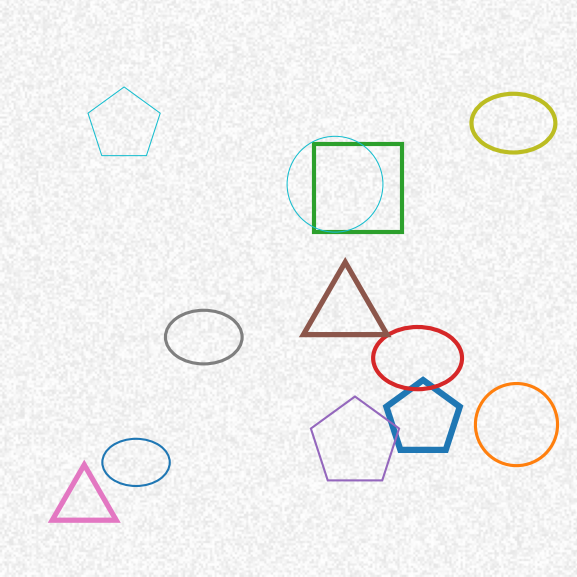[{"shape": "oval", "thickness": 1, "radius": 0.29, "center": [0.236, 0.198]}, {"shape": "pentagon", "thickness": 3, "radius": 0.33, "center": [0.733, 0.274]}, {"shape": "circle", "thickness": 1.5, "radius": 0.36, "center": [0.894, 0.264]}, {"shape": "square", "thickness": 2, "radius": 0.38, "center": [0.62, 0.674]}, {"shape": "oval", "thickness": 2, "radius": 0.38, "center": [0.723, 0.379]}, {"shape": "pentagon", "thickness": 1, "radius": 0.4, "center": [0.615, 0.232]}, {"shape": "triangle", "thickness": 2.5, "radius": 0.42, "center": [0.598, 0.462]}, {"shape": "triangle", "thickness": 2.5, "radius": 0.32, "center": [0.146, 0.13]}, {"shape": "oval", "thickness": 1.5, "radius": 0.33, "center": [0.353, 0.415]}, {"shape": "oval", "thickness": 2, "radius": 0.36, "center": [0.889, 0.786]}, {"shape": "pentagon", "thickness": 0.5, "radius": 0.33, "center": [0.215, 0.783]}, {"shape": "circle", "thickness": 0.5, "radius": 0.41, "center": [0.58, 0.68]}]